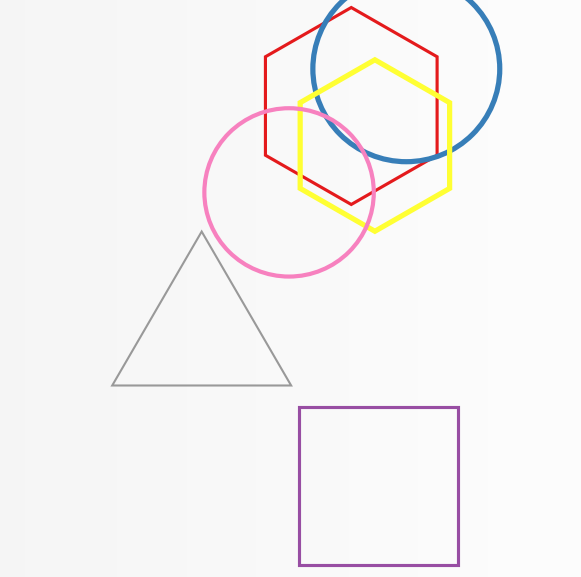[{"shape": "hexagon", "thickness": 1.5, "radius": 0.85, "center": [0.604, 0.816]}, {"shape": "circle", "thickness": 2.5, "radius": 0.8, "center": [0.699, 0.88]}, {"shape": "square", "thickness": 1.5, "radius": 0.68, "center": [0.651, 0.158]}, {"shape": "hexagon", "thickness": 2.5, "radius": 0.74, "center": [0.645, 0.747]}, {"shape": "circle", "thickness": 2, "radius": 0.73, "center": [0.497, 0.666]}, {"shape": "triangle", "thickness": 1, "radius": 0.89, "center": [0.347, 0.42]}]